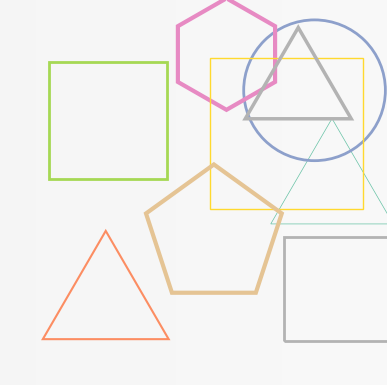[{"shape": "triangle", "thickness": 0.5, "radius": 0.91, "center": [0.857, 0.51]}, {"shape": "triangle", "thickness": 1.5, "radius": 0.94, "center": [0.273, 0.213]}, {"shape": "circle", "thickness": 2, "radius": 0.91, "center": [0.812, 0.766]}, {"shape": "hexagon", "thickness": 3, "radius": 0.72, "center": [0.584, 0.86]}, {"shape": "square", "thickness": 2, "radius": 0.76, "center": [0.279, 0.686]}, {"shape": "square", "thickness": 1, "radius": 0.99, "center": [0.739, 0.653]}, {"shape": "pentagon", "thickness": 3, "radius": 0.92, "center": [0.552, 0.389]}, {"shape": "square", "thickness": 2, "radius": 0.68, "center": [0.869, 0.25]}, {"shape": "triangle", "thickness": 2.5, "radius": 0.79, "center": [0.77, 0.77]}]